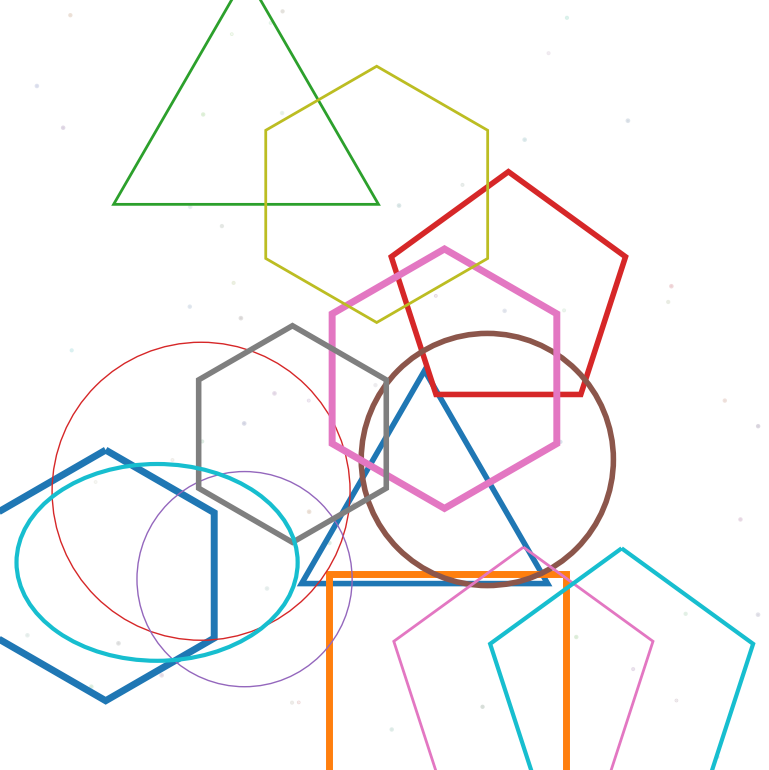[{"shape": "hexagon", "thickness": 2.5, "radius": 0.81, "center": [0.137, 0.253]}, {"shape": "triangle", "thickness": 2, "radius": 0.92, "center": [0.551, 0.334]}, {"shape": "square", "thickness": 2.5, "radius": 0.77, "center": [0.581, 0.1]}, {"shape": "triangle", "thickness": 1, "radius": 0.99, "center": [0.32, 0.834]}, {"shape": "circle", "thickness": 0.5, "radius": 0.97, "center": [0.261, 0.362]}, {"shape": "pentagon", "thickness": 2, "radius": 0.8, "center": [0.66, 0.617]}, {"shape": "circle", "thickness": 0.5, "radius": 0.7, "center": [0.318, 0.248]}, {"shape": "circle", "thickness": 2, "radius": 0.82, "center": [0.633, 0.403]}, {"shape": "hexagon", "thickness": 2.5, "radius": 0.84, "center": [0.577, 0.508]}, {"shape": "pentagon", "thickness": 1, "radius": 0.88, "center": [0.68, 0.112]}, {"shape": "hexagon", "thickness": 2, "radius": 0.7, "center": [0.38, 0.436]}, {"shape": "hexagon", "thickness": 1, "radius": 0.83, "center": [0.489, 0.748]}, {"shape": "oval", "thickness": 1.5, "radius": 0.91, "center": [0.204, 0.27]}, {"shape": "pentagon", "thickness": 1.5, "radius": 0.9, "center": [0.807, 0.108]}]